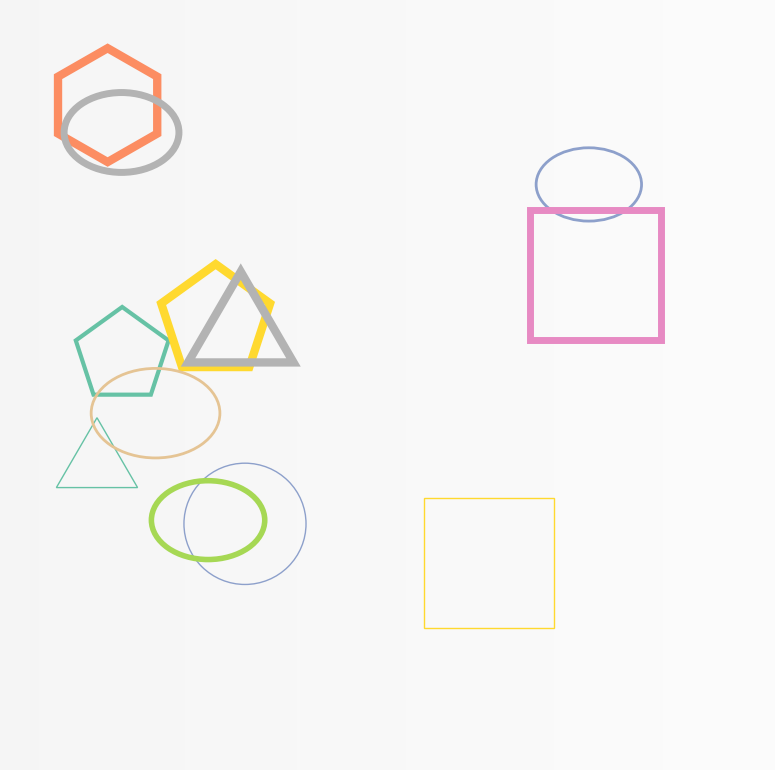[{"shape": "pentagon", "thickness": 1.5, "radius": 0.31, "center": [0.158, 0.538]}, {"shape": "triangle", "thickness": 0.5, "radius": 0.3, "center": [0.125, 0.397]}, {"shape": "hexagon", "thickness": 3, "radius": 0.37, "center": [0.139, 0.863]}, {"shape": "oval", "thickness": 1, "radius": 0.34, "center": [0.76, 0.76]}, {"shape": "circle", "thickness": 0.5, "radius": 0.39, "center": [0.316, 0.32]}, {"shape": "square", "thickness": 2.5, "radius": 0.42, "center": [0.768, 0.643]}, {"shape": "oval", "thickness": 2, "radius": 0.37, "center": [0.268, 0.325]}, {"shape": "pentagon", "thickness": 3, "radius": 0.37, "center": [0.278, 0.583]}, {"shape": "square", "thickness": 0.5, "radius": 0.42, "center": [0.631, 0.269]}, {"shape": "oval", "thickness": 1, "radius": 0.42, "center": [0.201, 0.463]}, {"shape": "triangle", "thickness": 3, "radius": 0.39, "center": [0.311, 0.569]}, {"shape": "oval", "thickness": 2.5, "radius": 0.37, "center": [0.157, 0.828]}]